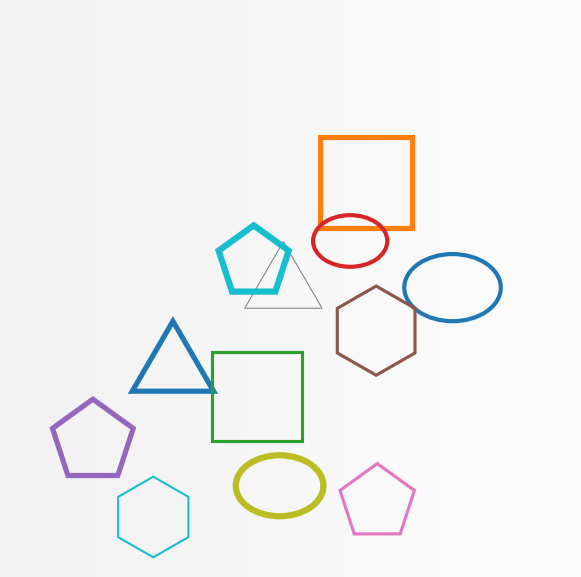[{"shape": "triangle", "thickness": 2.5, "radius": 0.4, "center": [0.298, 0.362]}, {"shape": "oval", "thickness": 2, "radius": 0.42, "center": [0.779, 0.501]}, {"shape": "square", "thickness": 2.5, "radius": 0.39, "center": [0.629, 0.684]}, {"shape": "square", "thickness": 1.5, "radius": 0.39, "center": [0.442, 0.313]}, {"shape": "oval", "thickness": 2, "radius": 0.32, "center": [0.602, 0.582]}, {"shape": "pentagon", "thickness": 2.5, "radius": 0.37, "center": [0.16, 0.235]}, {"shape": "hexagon", "thickness": 1.5, "radius": 0.39, "center": [0.647, 0.427]}, {"shape": "pentagon", "thickness": 1.5, "radius": 0.34, "center": [0.649, 0.129]}, {"shape": "triangle", "thickness": 0.5, "radius": 0.38, "center": [0.488, 0.504]}, {"shape": "oval", "thickness": 3, "radius": 0.38, "center": [0.481, 0.158]}, {"shape": "hexagon", "thickness": 1, "radius": 0.35, "center": [0.264, 0.104]}, {"shape": "pentagon", "thickness": 3, "radius": 0.32, "center": [0.436, 0.546]}]